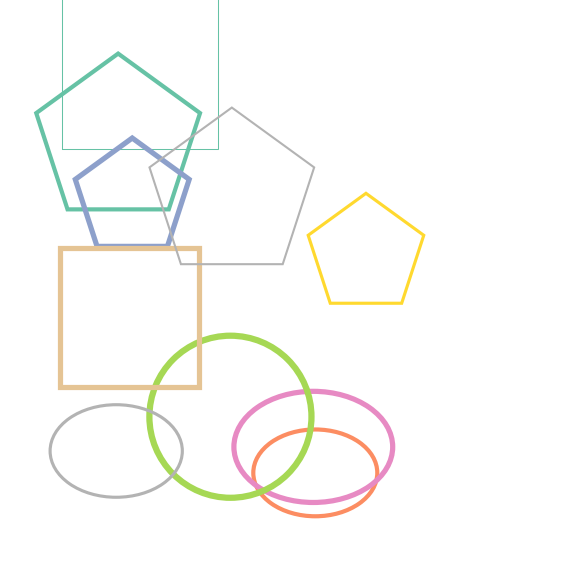[{"shape": "pentagon", "thickness": 2, "radius": 0.75, "center": [0.205, 0.757]}, {"shape": "square", "thickness": 0.5, "radius": 0.68, "center": [0.243, 0.877]}, {"shape": "oval", "thickness": 2, "radius": 0.54, "center": [0.546, 0.18]}, {"shape": "pentagon", "thickness": 2.5, "radius": 0.52, "center": [0.229, 0.656]}, {"shape": "oval", "thickness": 2.5, "radius": 0.69, "center": [0.543, 0.225]}, {"shape": "circle", "thickness": 3, "radius": 0.7, "center": [0.399, 0.278]}, {"shape": "pentagon", "thickness": 1.5, "radius": 0.53, "center": [0.634, 0.559]}, {"shape": "square", "thickness": 2.5, "radius": 0.6, "center": [0.225, 0.449]}, {"shape": "pentagon", "thickness": 1, "radius": 0.75, "center": [0.401, 0.663]}, {"shape": "oval", "thickness": 1.5, "radius": 0.57, "center": [0.201, 0.218]}]